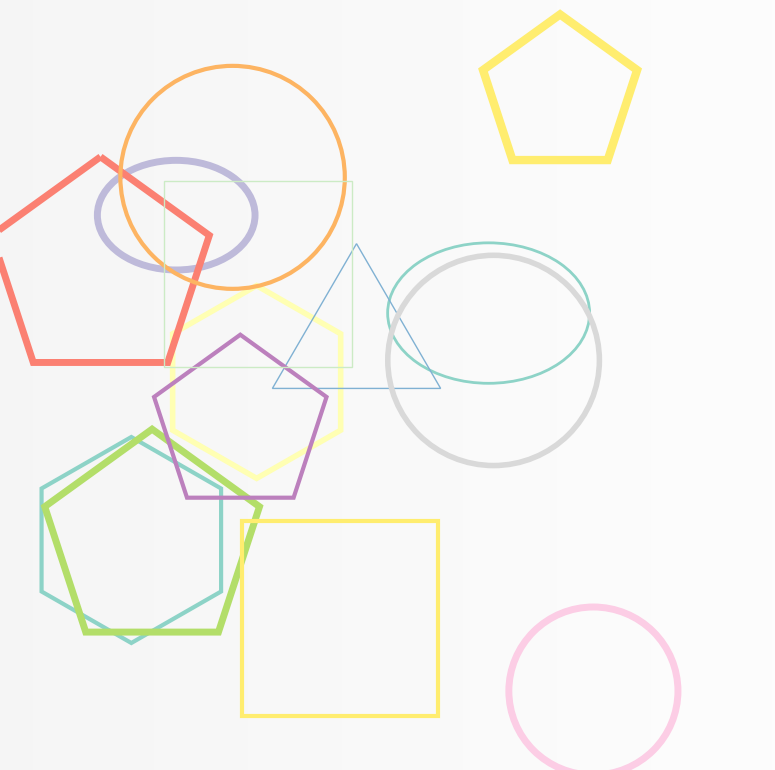[{"shape": "hexagon", "thickness": 1.5, "radius": 0.67, "center": [0.169, 0.299]}, {"shape": "oval", "thickness": 1, "radius": 0.65, "center": [0.63, 0.593]}, {"shape": "hexagon", "thickness": 2, "radius": 0.63, "center": [0.331, 0.504]}, {"shape": "oval", "thickness": 2.5, "radius": 0.51, "center": [0.227, 0.721]}, {"shape": "pentagon", "thickness": 2.5, "radius": 0.74, "center": [0.13, 0.649]}, {"shape": "triangle", "thickness": 0.5, "radius": 0.63, "center": [0.46, 0.558]}, {"shape": "circle", "thickness": 1.5, "radius": 0.72, "center": [0.3, 0.77]}, {"shape": "pentagon", "thickness": 2.5, "radius": 0.73, "center": [0.196, 0.297]}, {"shape": "circle", "thickness": 2.5, "radius": 0.55, "center": [0.766, 0.103]}, {"shape": "circle", "thickness": 2, "radius": 0.68, "center": [0.637, 0.532]}, {"shape": "pentagon", "thickness": 1.5, "radius": 0.59, "center": [0.31, 0.448]}, {"shape": "square", "thickness": 0.5, "radius": 0.61, "center": [0.333, 0.644]}, {"shape": "square", "thickness": 1.5, "radius": 0.63, "center": [0.439, 0.196]}, {"shape": "pentagon", "thickness": 3, "radius": 0.52, "center": [0.723, 0.877]}]